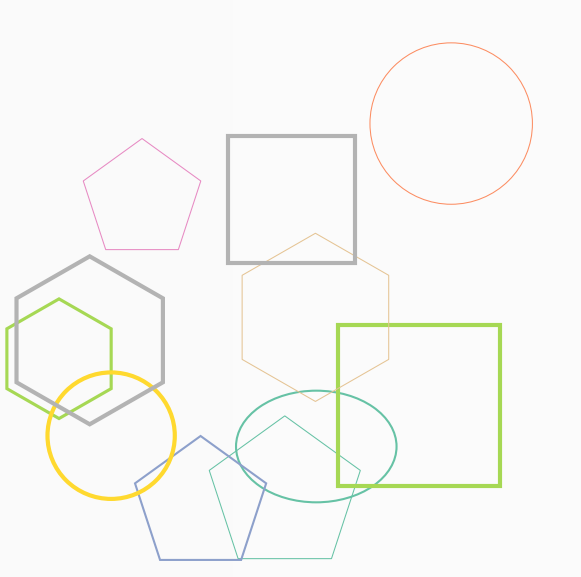[{"shape": "oval", "thickness": 1, "radius": 0.69, "center": [0.544, 0.226]}, {"shape": "pentagon", "thickness": 0.5, "radius": 0.68, "center": [0.49, 0.142]}, {"shape": "circle", "thickness": 0.5, "radius": 0.7, "center": [0.776, 0.785]}, {"shape": "pentagon", "thickness": 1, "radius": 0.59, "center": [0.345, 0.126]}, {"shape": "pentagon", "thickness": 0.5, "radius": 0.53, "center": [0.244, 0.653]}, {"shape": "hexagon", "thickness": 1.5, "radius": 0.52, "center": [0.102, 0.378]}, {"shape": "square", "thickness": 2, "radius": 0.7, "center": [0.72, 0.297]}, {"shape": "circle", "thickness": 2, "radius": 0.55, "center": [0.191, 0.245]}, {"shape": "hexagon", "thickness": 0.5, "radius": 0.73, "center": [0.543, 0.45]}, {"shape": "square", "thickness": 2, "radius": 0.55, "center": [0.502, 0.654]}, {"shape": "hexagon", "thickness": 2, "radius": 0.73, "center": [0.154, 0.41]}]